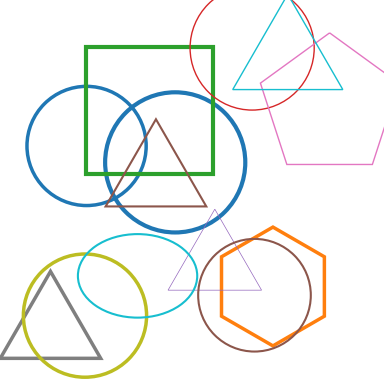[{"shape": "circle", "thickness": 3, "radius": 0.91, "center": [0.455, 0.578]}, {"shape": "circle", "thickness": 2.5, "radius": 0.77, "center": [0.225, 0.621]}, {"shape": "hexagon", "thickness": 2.5, "radius": 0.77, "center": [0.709, 0.256]}, {"shape": "square", "thickness": 3, "radius": 0.83, "center": [0.388, 0.712]}, {"shape": "circle", "thickness": 1, "radius": 0.81, "center": [0.655, 0.875]}, {"shape": "triangle", "thickness": 0.5, "radius": 0.7, "center": [0.558, 0.316]}, {"shape": "triangle", "thickness": 1.5, "radius": 0.75, "center": [0.405, 0.539]}, {"shape": "circle", "thickness": 1.5, "radius": 0.73, "center": [0.661, 0.233]}, {"shape": "pentagon", "thickness": 1, "radius": 0.94, "center": [0.856, 0.726]}, {"shape": "triangle", "thickness": 2.5, "radius": 0.75, "center": [0.131, 0.145]}, {"shape": "circle", "thickness": 2.5, "radius": 0.8, "center": [0.221, 0.18]}, {"shape": "oval", "thickness": 1.5, "radius": 0.77, "center": [0.357, 0.283]}, {"shape": "triangle", "thickness": 1, "radius": 0.83, "center": [0.747, 0.85]}]